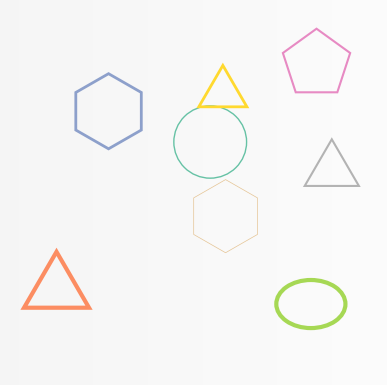[{"shape": "circle", "thickness": 1, "radius": 0.47, "center": [0.542, 0.631]}, {"shape": "triangle", "thickness": 3, "radius": 0.48, "center": [0.146, 0.249]}, {"shape": "hexagon", "thickness": 2, "radius": 0.49, "center": [0.28, 0.711]}, {"shape": "pentagon", "thickness": 1.5, "radius": 0.46, "center": [0.817, 0.834]}, {"shape": "oval", "thickness": 3, "radius": 0.45, "center": [0.802, 0.21]}, {"shape": "triangle", "thickness": 2, "radius": 0.36, "center": [0.575, 0.758]}, {"shape": "hexagon", "thickness": 0.5, "radius": 0.47, "center": [0.582, 0.439]}, {"shape": "triangle", "thickness": 1.5, "radius": 0.4, "center": [0.856, 0.557]}]